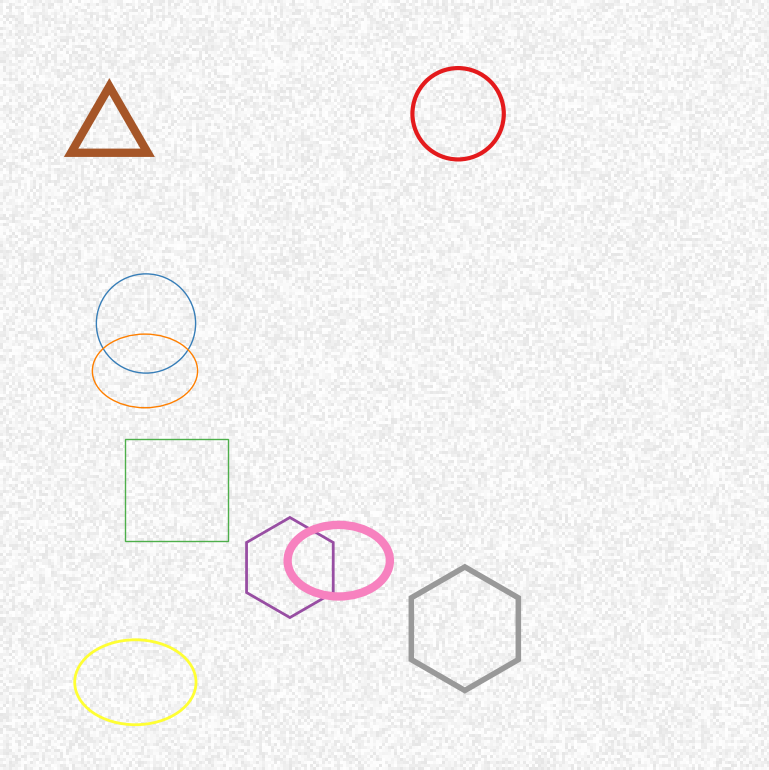[{"shape": "circle", "thickness": 1.5, "radius": 0.3, "center": [0.595, 0.852]}, {"shape": "circle", "thickness": 0.5, "radius": 0.32, "center": [0.19, 0.58]}, {"shape": "square", "thickness": 0.5, "radius": 0.33, "center": [0.229, 0.364]}, {"shape": "hexagon", "thickness": 1, "radius": 0.32, "center": [0.376, 0.263]}, {"shape": "oval", "thickness": 0.5, "radius": 0.34, "center": [0.188, 0.518]}, {"shape": "oval", "thickness": 1, "radius": 0.39, "center": [0.176, 0.114]}, {"shape": "triangle", "thickness": 3, "radius": 0.29, "center": [0.142, 0.83]}, {"shape": "oval", "thickness": 3, "radius": 0.33, "center": [0.44, 0.272]}, {"shape": "hexagon", "thickness": 2, "radius": 0.4, "center": [0.604, 0.183]}]